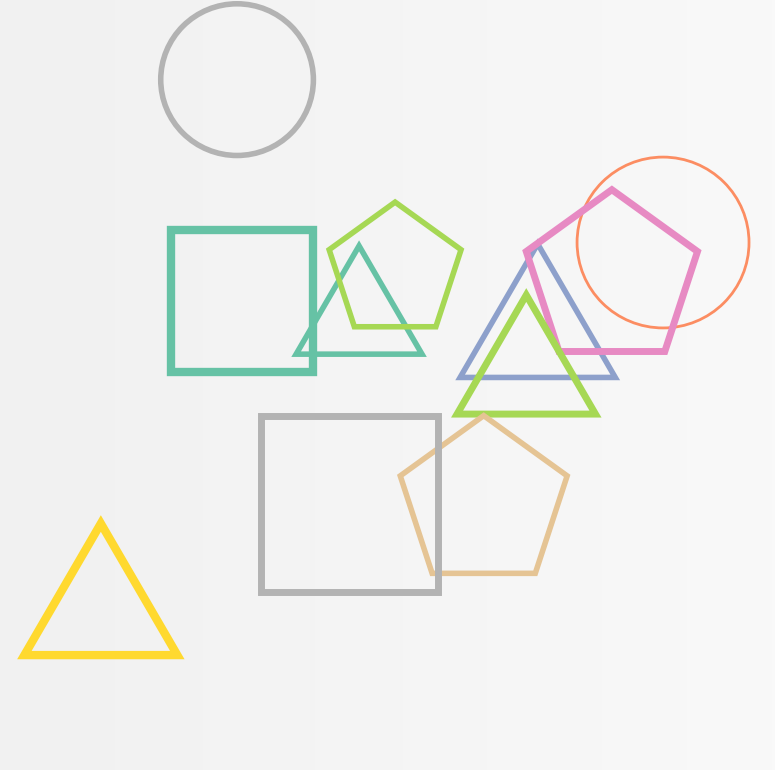[{"shape": "triangle", "thickness": 2, "radius": 0.47, "center": [0.463, 0.587]}, {"shape": "square", "thickness": 3, "radius": 0.46, "center": [0.312, 0.609]}, {"shape": "circle", "thickness": 1, "radius": 0.55, "center": [0.856, 0.685]}, {"shape": "triangle", "thickness": 2, "radius": 0.58, "center": [0.694, 0.568]}, {"shape": "pentagon", "thickness": 2.5, "radius": 0.58, "center": [0.79, 0.637]}, {"shape": "triangle", "thickness": 2.5, "radius": 0.52, "center": [0.679, 0.514]}, {"shape": "pentagon", "thickness": 2, "radius": 0.45, "center": [0.51, 0.648]}, {"shape": "triangle", "thickness": 3, "radius": 0.57, "center": [0.13, 0.206]}, {"shape": "pentagon", "thickness": 2, "radius": 0.57, "center": [0.624, 0.347]}, {"shape": "square", "thickness": 2.5, "radius": 0.57, "center": [0.451, 0.345]}, {"shape": "circle", "thickness": 2, "radius": 0.49, "center": [0.306, 0.897]}]